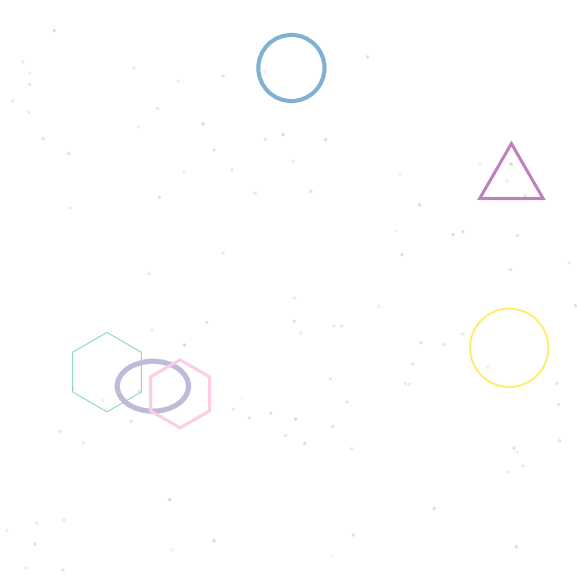[{"shape": "hexagon", "thickness": 0.5, "radius": 0.34, "center": [0.185, 0.355]}, {"shape": "oval", "thickness": 2.5, "radius": 0.31, "center": [0.265, 0.33]}, {"shape": "circle", "thickness": 2, "radius": 0.29, "center": [0.505, 0.881]}, {"shape": "hexagon", "thickness": 1.5, "radius": 0.29, "center": [0.312, 0.317]}, {"shape": "triangle", "thickness": 1.5, "radius": 0.32, "center": [0.886, 0.687]}, {"shape": "circle", "thickness": 1, "radius": 0.34, "center": [0.882, 0.397]}]